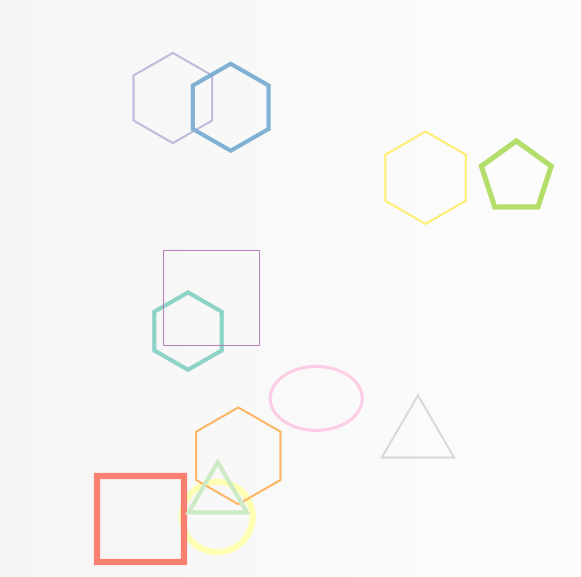[{"shape": "hexagon", "thickness": 2, "radius": 0.34, "center": [0.323, 0.426]}, {"shape": "circle", "thickness": 3, "radius": 0.3, "center": [0.374, 0.104]}, {"shape": "hexagon", "thickness": 1, "radius": 0.39, "center": [0.297, 0.829]}, {"shape": "square", "thickness": 3, "radius": 0.37, "center": [0.241, 0.101]}, {"shape": "hexagon", "thickness": 2, "radius": 0.38, "center": [0.397, 0.813]}, {"shape": "hexagon", "thickness": 1, "radius": 0.42, "center": [0.41, 0.21]}, {"shape": "pentagon", "thickness": 2.5, "radius": 0.32, "center": [0.888, 0.692]}, {"shape": "oval", "thickness": 1.5, "radius": 0.4, "center": [0.544, 0.309]}, {"shape": "triangle", "thickness": 1, "radius": 0.36, "center": [0.719, 0.243]}, {"shape": "square", "thickness": 0.5, "radius": 0.41, "center": [0.363, 0.484]}, {"shape": "triangle", "thickness": 2, "radius": 0.29, "center": [0.375, 0.141]}, {"shape": "hexagon", "thickness": 1, "radius": 0.4, "center": [0.732, 0.691]}]